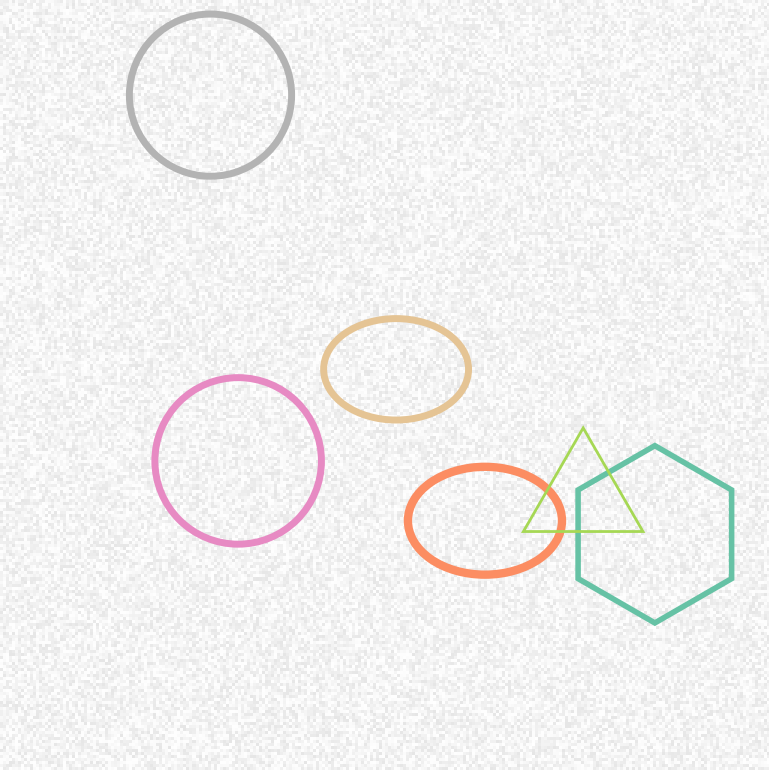[{"shape": "hexagon", "thickness": 2, "radius": 0.58, "center": [0.85, 0.306]}, {"shape": "oval", "thickness": 3, "radius": 0.5, "center": [0.63, 0.324]}, {"shape": "circle", "thickness": 2.5, "radius": 0.54, "center": [0.309, 0.401]}, {"shape": "triangle", "thickness": 1, "radius": 0.45, "center": [0.757, 0.355]}, {"shape": "oval", "thickness": 2.5, "radius": 0.47, "center": [0.514, 0.52]}, {"shape": "circle", "thickness": 2.5, "radius": 0.53, "center": [0.273, 0.876]}]